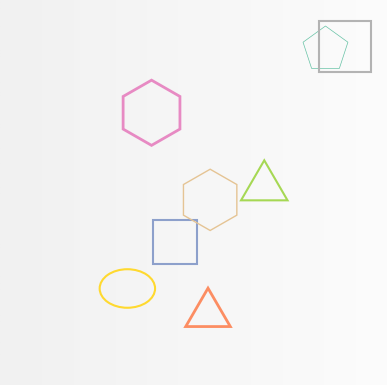[{"shape": "pentagon", "thickness": 0.5, "radius": 0.3, "center": [0.84, 0.872]}, {"shape": "triangle", "thickness": 2, "radius": 0.33, "center": [0.537, 0.185]}, {"shape": "square", "thickness": 1.5, "radius": 0.29, "center": [0.451, 0.371]}, {"shape": "hexagon", "thickness": 2, "radius": 0.42, "center": [0.391, 0.707]}, {"shape": "triangle", "thickness": 1.5, "radius": 0.35, "center": [0.682, 0.514]}, {"shape": "oval", "thickness": 1.5, "radius": 0.36, "center": [0.329, 0.251]}, {"shape": "hexagon", "thickness": 1, "radius": 0.4, "center": [0.542, 0.481]}, {"shape": "square", "thickness": 1.5, "radius": 0.33, "center": [0.89, 0.88]}]